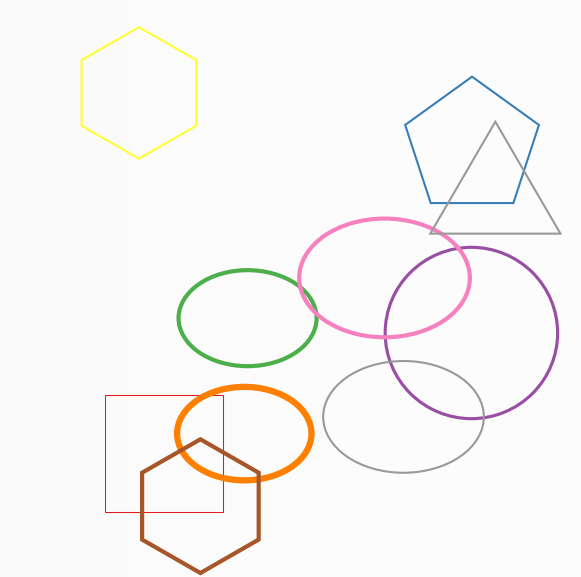[{"shape": "square", "thickness": 0.5, "radius": 0.51, "center": [0.283, 0.214]}, {"shape": "pentagon", "thickness": 1, "radius": 0.61, "center": [0.812, 0.745]}, {"shape": "oval", "thickness": 2, "radius": 0.59, "center": [0.426, 0.448]}, {"shape": "circle", "thickness": 1.5, "radius": 0.74, "center": [0.811, 0.423]}, {"shape": "oval", "thickness": 3, "radius": 0.58, "center": [0.42, 0.248]}, {"shape": "hexagon", "thickness": 1, "radius": 0.57, "center": [0.239, 0.838]}, {"shape": "hexagon", "thickness": 2, "radius": 0.58, "center": [0.345, 0.123]}, {"shape": "oval", "thickness": 2, "radius": 0.73, "center": [0.662, 0.518]}, {"shape": "triangle", "thickness": 1, "radius": 0.65, "center": [0.852, 0.659]}, {"shape": "oval", "thickness": 1, "radius": 0.69, "center": [0.694, 0.277]}]